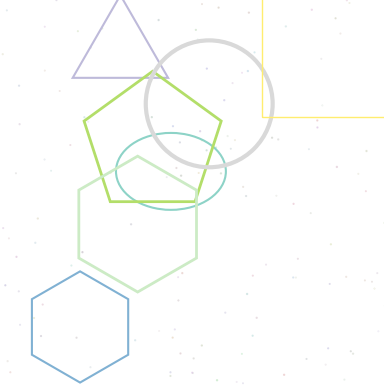[{"shape": "oval", "thickness": 1.5, "radius": 0.71, "center": [0.444, 0.555]}, {"shape": "triangle", "thickness": 1.5, "radius": 0.72, "center": [0.313, 0.869]}, {"shape": "hexagon", "thickness": 1.5, "radius": 0.72, "center": [0.208, 0.151]}, {"shape": "pentagon", "thickness": 2, "radius": 0.94, "center": [0.396, 0.628]}, {"shape": "circle", "thickness": 3, "radius": 0.82, "center": [0.543, 0.73]}, {"shape": "hexagon", "thickness": 2, "radius": 0.88, "center": [0.358, 0.418]}, {"shape": "square", "thickness": 1, "radius": 0.87, "center": [0.855, 0.871]}]